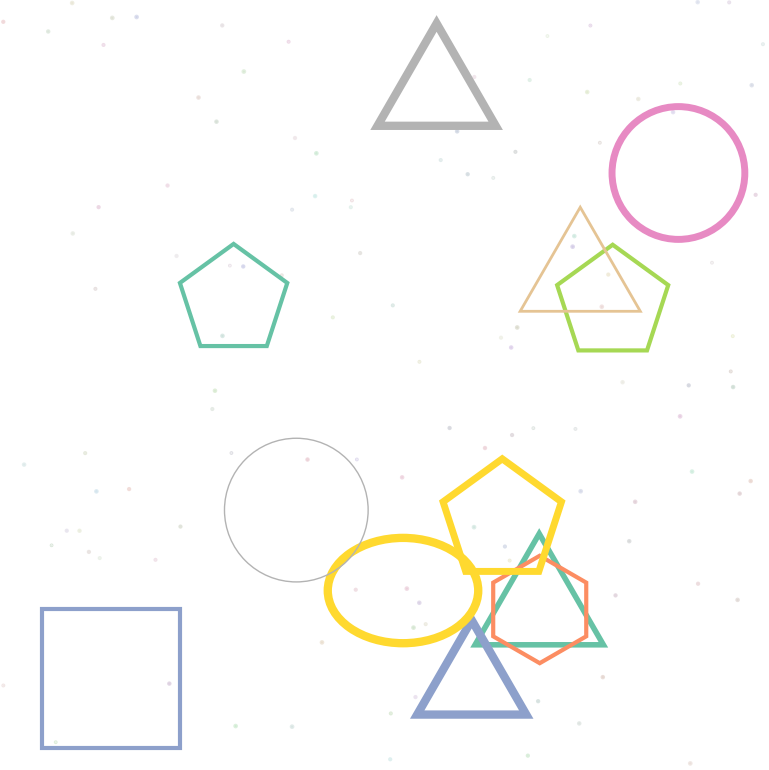[{"shape": "pentagon", "thickness": 1.5, "radius": 0.37, "center": [0.303, 0.61]}, {"shape": "triangle", "thickness": 2, "radius": 0.48, "center": [0.7, 0.211]}, {"shape": "hexagon", "thickness": 1.5, "radius": 0.35, "center": [0.701, 0.208]}, {"shape": "square", "thickness": 1.5, "radius": 0.45, "center": [0.144, 0.119]}, {"shape": "triangle", "thickness": 3, "radius": 0.41, "center": [0.613, 0.113]}, {"shape": "circle", "thickness": 2.5, "radius": 0.43, "center": [0.881, 0.775]}, {"shape": "pentagon", "thickness": 1.5, "radius": 0.38, "center": [0.796, 0.606]}, {"shape": "oval", "thickness": 3, "radius": 0.49, "center": [0.523, 0.233]}, {"shape": "pentagon", "thickness": 2.5, "radius": 0.4, "center": [0.652, 0.323]}, {"shape": "triangle", "thickness": 1, "radius": 0.45, "center": [0.754, 0.641]}, {"shape": "circle", "thickness": 0.5, "radius": 0.47, "center": [0.385, 0.338]}, {"shape": "triangle", "thickness": 3, "radius": 0.44, "center": [0.567, 0.881]}]